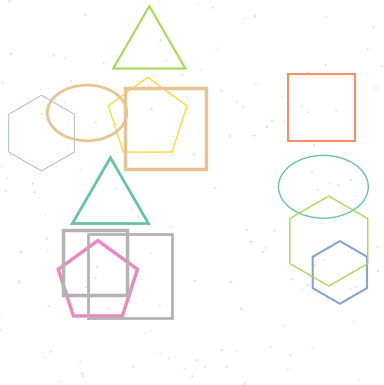[{"shape": "triangle", "thickness": 2, "radius": 0.57, "center": [0.287, 0.476]}, {"shape": "oval", "thickness": 1, "radius": 0.58, "center": [0.84, 0.515]}, {"shape": "square", "thickness": 1.5, "radius": 0.43, "center": [0.835, 0.722]}, {"shape": "hexagon", "thickness": 1.5, "radius": 0.41, "center": [0.883, 0.292]}, {"shape": "hexagon", "thickness": 0.5, "radius": 0.49, "center": [0.108, 0.654]}, {"shape": "pentagon", "thickness": 2.5, "radius": 0.54, "center": [0.254, 0.267]}, {"shape": "hexagon", "thickness": 1, "radius": 0.58, "center": [0.854, 0.374]}, {"shape": "triangle", "thickness": 1.5, "radius": 0.54, "center": [0.388, 0.876]}, {"shape": "pentagon", "thickness": 1, "radius": 0.54, "center": [0.384, 0.692]}, {"shape": "square", "thickness": 2.5, "radius": 0.53, "center": [0.43, 0.667]}, {"shape": "oval", "thickness": 2, "radius": 0.52, "center": [0.226, 0.707]}, {"shape": "square", "thickness": 2, "radius": 0.55, "center": [0.339, 0.283]}, {"shape": "square", "thickness": 2.5, "radius": 0.42, "center": [0.247, 0.318]}]